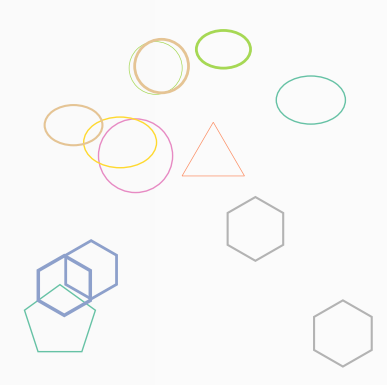[{"shape": "pentagon", "thickness": 1, "radius": 0.48, "center": [0.155, 0.164]}, {"shape": "oval", "thickness": 1, "radius": 0.45, "center": [0.802, 0.74]}, {"shape": "triangle", "thickness": 0.5, "radius": 0.47, "center": [0.55, 0.589]}, {"shape": "hexagon", "thickness": 2.5, "radius": 0.39, "center": [0.166, 0.258]}, {"shape": "hexagon", "thickness": 2, "radius": 0.38, "center": [0.235, 0.299]}, {"shape": "circle", "thickness": 1, "radius": 0.48, "center": [0.35, 0.595]}, {"shape": "oval", "thickness": 2, "radius": 0.35, "center": [0.577, 0.872]}, {"shape": "circle", "thickness": 0.5, "radius": 0.34, "center": [0.402, 0.823]}, {"shape": "oval", "thickness": 1, "radius": 0.47, "center": [0.31, 0.63]}, {"shape": "circle", "thickness": 2, "radius": 0.35, "center": [0.417, 0.828]}, {"shape": "oval", "thickness": 1.5, "radius": 0.37, "center": [0.19, 0.675]}, {"shape": "hexagon", "thickness": 1.5, "radius": 0.43, "center": [0.885, 0.134]}, {"shape": "hexagon", "thickness": 1.5, "radius": 0.41, "center": [0.659, 0.405]}]